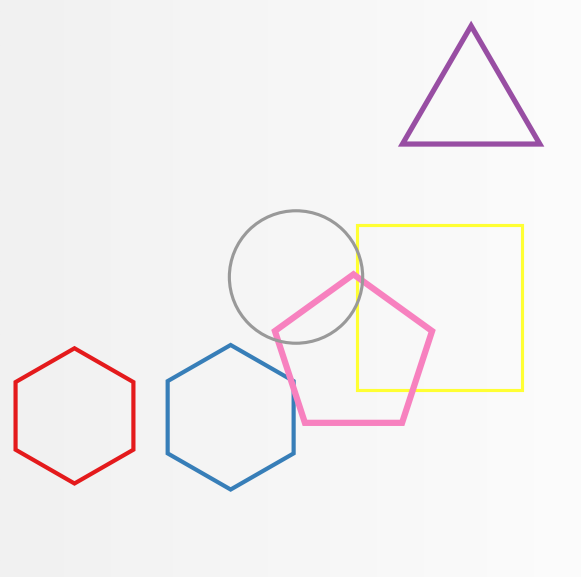[{"shape": "hexagon", "thickness": 2, "radius": 0.59, "center": [0.128, 0.279]}, {"shape": "hexagon", "thickness": 2, "radius": 0.63, "center": [0.397, 0.277]}, {"shape": "triangle", "thickness": 2.5, "radius": 0.68, "center": [0.811, 0.818]}, {"shape": "square", "thickness": 1.5, "radius": 0.71, "center": [0.756, 0.467]}, {"shape": "pentagon", "thickness": 3, "radius": 0.71, "center": [0.608, 0.382]}, {"shape": "circle", "thickness": 1.5, "radius": 0.57, "center": [0.509, 0.519]}]